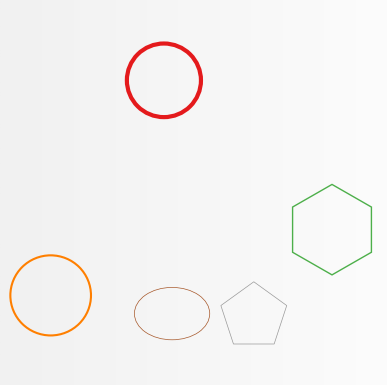[{"shape": "circle", "thickness": 3, "radius": 0.48, "center": [0.423, 0.791]}, {"shape": "hexagon", "thickness": 1, "radius": 0.59, "center": [0.857, 0.404]}, {"shape": "circle", "thickness": 1.5, "radius": 0.52, "center": [0.131, 0.233]}, {"shape": "oval", "thickness": 0.5, "radius": 0.49, "center": [0.444, 0.185]}, {"shape": "pentagon", "thickness": 0.5, "radius": 0.45, "center": [0.655, 0.179]}]